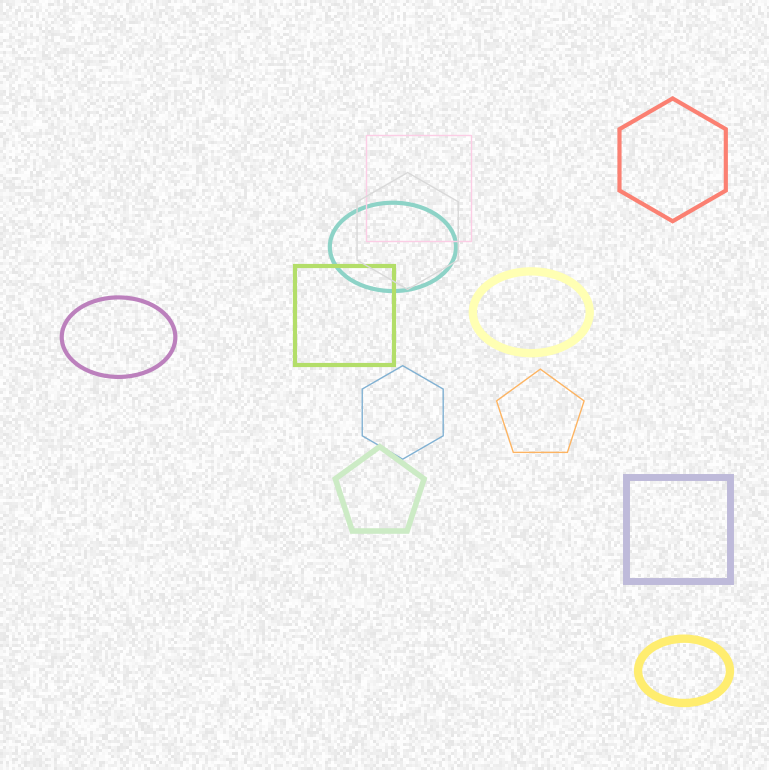[{"shape": "oval", "thickness": 1.5, "radius": 0.41, "center": [0.51, 0.679]}, {"shape": "oval", "thickness": 3, "radius": 0.38, "center": [0.69, 0.594]}, {"shape": "square", "thickness": 2.5, "radius": 0.34, "center": [0.88, 0.313]}, {"shape": "hexagon", "thickness": 1.5, "radius": 0.4, "center": [0.874, 0.792]}, {"shape": "hexagon", "thickness": 0.5, "radius": 0.3, "center": [0.523, 0.464]}, {"shape": "pentagon", "thickness": 0.5, "radius": 0.3, "center": [0.702, 0.461]}, {"shape": "square", "thickness": 1.5, "radius": 0.32, "center": [0.447, 0.59]}, {"shape": "square", "thickness": 0.5, "radius": 0.34, "center": [0.543, 0.756]}, {"shape": "hexagon", "thickness": 0.5, "radius": 0.38, "center": [0.529, 0.7]}, {"shape": "oval", "thickness": 1.5, "radius": 0.37, "center": [0.154, 0.562]}, {"shape": "pentagon", "thickness": 2, "radius": 0.3, "center": [0.493, 0.359]}, {"shape": "oval", "thickness": 3, "radius": 0.3, "center": [0.888, 0.129]}]